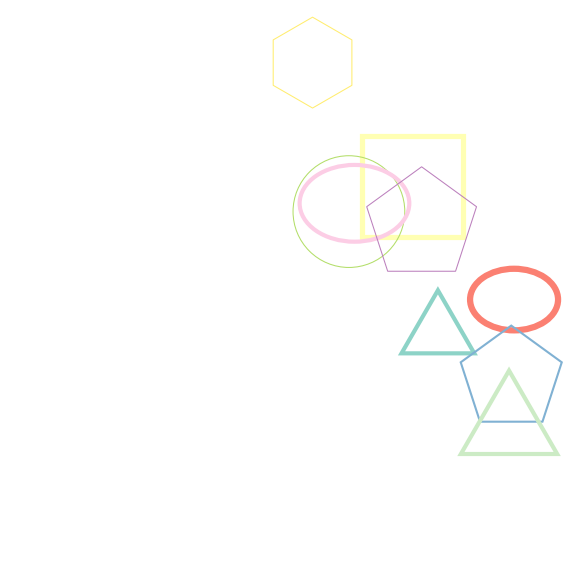[{"shape": "triangle", "thickness": 2, "radius": 0.36, "center": [0.758, 0.424]}, {"shape": "square", "thickness": 2.5, "radius": 0.44, "center": [0.714, 0.676]}, {"shape": "oval", "thickness": 3, "radius": 0.38, "center": [0.89, 0.48]}, {"shape": "pentagon", "thickness": 1, "radius": 0.46, "center": [0.885, 0.343]}, {"shape": "circle", "thickness": 0.5, "radius": 0.48, "center": [0.604, 0.633]}, {"shape": "oval", "thickness": 2, "radius": 0.47, "center": [0.614, 0.647]}, {"shape": "pentagon", "thickness": 0.5, "radius": 0.5, "center": [0.73, 0.61]}, {"shape": "triangle", "thickness": 2, "radius": 0.48, "center": [0.881, 0.261]}, {"shape": "hexagon", "thickness": 0.5, "radius": 0.39, "center": [0.541, 0.891]}]